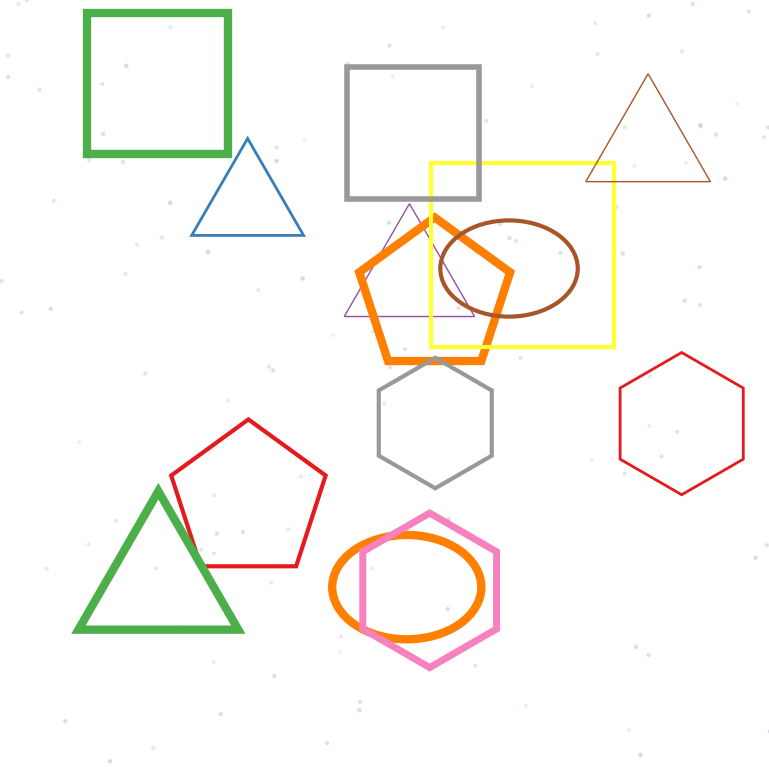[{"shape": "hexagon", "thickness": 1, "radius": 0.46, "center": [0.885, 0.45]}, {"shape": "pentagon", "thickness": 1.5, "radius": 0.53, "center": [0.323, 0.35]}, {"shape": "triangle", "thickness": 1, "radius": 0.42, "center": [0.322, 0.736]}, {"shape": "square", "thickness": 3, "radius": 0.46, "center": [0.205, 0.892]}, {"shape": "triangle", "thickness": 3, "radius": 0.6, "center": [0.206, 0.242]}, {"shape": "triangle", "thickness": 0.5, "radius": 0.49, "center": [0.532, 0.638]}, {"shape": "oval", "thickness": 3, "radius": 0.48, "center": [0.528, 0.237]}, {"shape": "pentagon", "thickness": 3, "radius": 0.52, "center": [0.565, 0.615]}, {"shape": "square", "thickness": 1.5, "radius": 0.6, "center": [0.678, 0.669]}, {"shape": "triangle", "thickness": 0.5, "radius": 0.47, "center": [0.842, 0.811]}, {"shape": "oval", "thickness": 1.5, "radius": 0.45, "center": [0.661, 0.651]}, {"shape": "hexagon", "thickness": 2.5, "radius": 0.5, "center": [0.558, 0.233]}, {"shape": "hexagon", "thickness": 1.5, "radius": 0.42, "center": [0.565, 0.451]}, {"shape": "square", "thickness": 2, "radius": 0.43, "center": [0.537, 0.827]}]